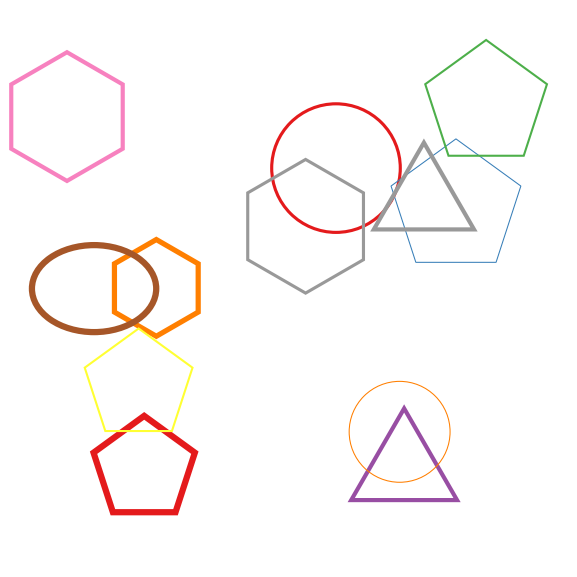[{"shape": "circle", "thickness": 1.5, "radius": 0.56, "center": [0.582, 0.708]}, {"shape": "pentagon", "thickness": 3, "radius": 0.46, "center": [0.25, 0.187]}, {"shape": "pentagon", "thickness": 0.5, "radius": 0.59, "center": [0.79, 0.64]}, {"shape": "pentagon", "thickness": 1, "radius": 0.55, "center": [0.842, 0.819]}, {"shape": "triangle", "thickness": 2, "radius": 0.53, "center": [0.7, 0.186]}, {"shape": "hexagon", "thickness": 2.5, "radius": 0.42, "center": [0.271, 0.501]}, {"shape": "circle", "thickness": 0.5, "radius": 0.44, "center": [0.692, 0.251]}, {"shape": "pentagon", "thickness": 1, "radius": 0.49, "center": [0.24, 0.332]}, {"shape": "oval", "thickness": 3, "radius": 0.54, "center": [0.163, 0.499]}, {"shape": "hexagon", "thickness": 2, "radius": 0.56, "center": [0.116, 0.797]}, {"shape": "hexagon", "thickness": 1.5, "radius": 0.58, "center": [0.529, 0.607]}, {"shape": "triangle", "thickness": 2, "radius": 0.5, "center": [0.734, 0.652]}]